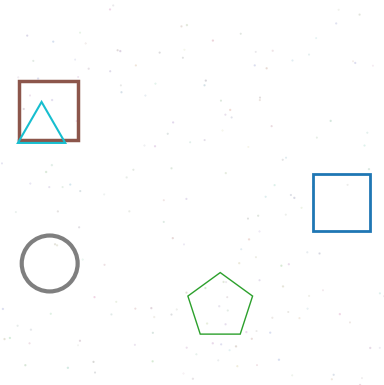[{"shape": "square", "thickness": 2, "radius": 0.37, "center": [0.886, 0.474]}, {"shape": "pentagon", "thickness": 1, "radius": 0.44, "center": [0.572, 0.204]}, {"shape": "square", "thickness": 2.5, "radius": 0.39, "center": [0.125, 0.712]}, {"shape": "circle", "thickness": 3, "radius": 0.36, "center": [0.129, 0.316]}, {"shape": "triangle", "thickness": 1.5, "radius": 0.35, "center": [0.108, 0.664]}]